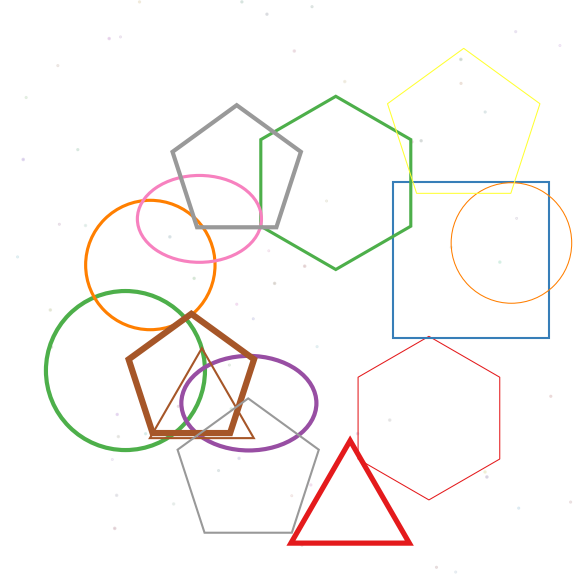[{"shape": "triangle", "thickness": 2.5, "radius": 0.59, "center": [0.606, 0.118]}, {"shape": "hexagon", "thickness": 0.5, "radius": 0.71, "center": [0.743, 0.275]}, {"shape": "square", "thickness": 1, "radius": 0.67, "center": [0.816, 0.549]}, {"shape": "circle", "thickness": 2, "radius": 0.69, "center": [0.217, 0.357]}, {"shape": "hexagon", "thickness": 1.5, "radius": 0.75, "center": [0.581, 0.682]}, {"shape": "oval", "thickness": 2, "radius": 0.58, "center": [0.431, 0.301]}, {"shape": "circle", "thickness": 0.5, "radius": 0.52, "center": [0.886, 0.578]}, {"shape": "circle", "thickness": 1.5, "radius": 0.56, "center": [0.26, 0.54]}, {"shape": "pentagon", "thickness": 0.5, "radius": 0.69, "center": [0.803, 0.777]}, {"shape": "pentagon", "thickness": 3, "radius": 0.57, "center": [0.331, 0.342]}, {"shape": "triangle", "thickness": 1, "radius": 0.52, "center": [0.35, 0.292]}, {"shape": "oval", "thickness": 1.5, "radius": 0.54, "center": [0.345, 0.62]}, {"shape": "pentagon", "thickness": 2, "radius": 0.58, "center": [0.41, 0.7]}, {"shape": "pentagon", "thickness": 1, "radius": 0.64, "center": [0.43, 0.181]}]